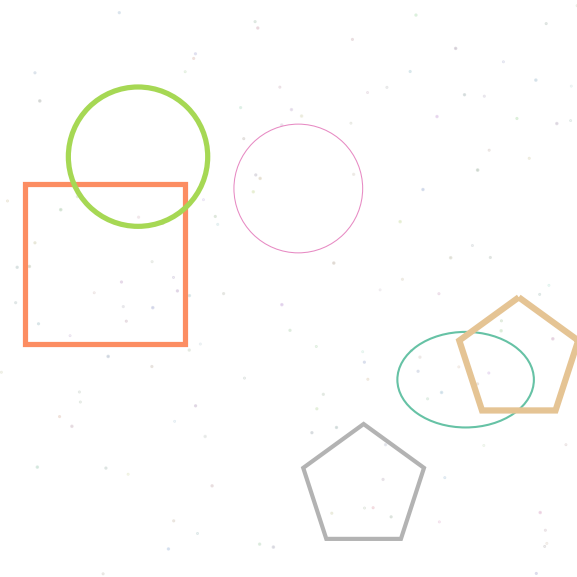[{"shape": "oval", "thickness": 1, "radius": 0.59, "center": [0.806, 0.342]}, {"shape": "square", "thickness": 2.5, "radius": 0.69, "center": [0.182, 0.542]}, {"shape": "circle", "thickness": 0.5, "radius": 0.56, "center": [0.517, 0.673]}, {"shape": "circle", "thickness": 2.5, "radius": 0.6, "center": [0.239, 0.728]}, {"shape": "pentagon", "thickness": 3, "radius": 0.54, "center": [0.898, 0.376]}, {"shape": "pentagon", "thickness": 2, "radius": 0.55, "center": [0.63, 0.155]}]